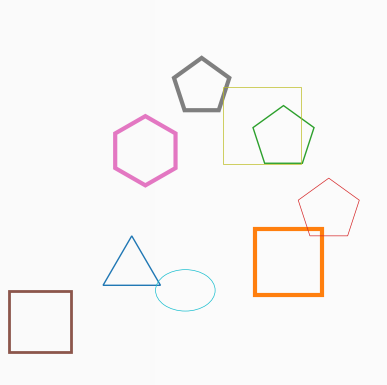[{"shape": "triangle", "thickness": 1, "radius": 0.43, "center": [0.34, 0.302]}, {"shape": "square", "thickness": 3, "radius": 0.43, "center": [0.745, 0.32]}, {"shape": "pentagon", "thickness": 1, "radius": 0.41, "center": [0.732, 0.643]}, {"shape": "pentagon", "thickness": 0.5, "radius": 0.41, "center": [0.848, 0.454]}, {"shape": "square", "thickness": 2, "radius": 0.4, "center": [0.103, 0.166]}, {"shape": "hexagon", "thickness": 3, "radius": 0.45, "center": [0.375, 0.608]}, {"shape": "pentagon", "thickness": 3, "radius": 0.38, "center": [0.52, 0.774]}, {"shape": "square", "thickness": 0.5, "radius": 0.5, "center": [0.676, 0.673]}, {"shape": "oval", "thickness": 0.5, "radius": 0.38, "center": [0.478, 0.246]}]